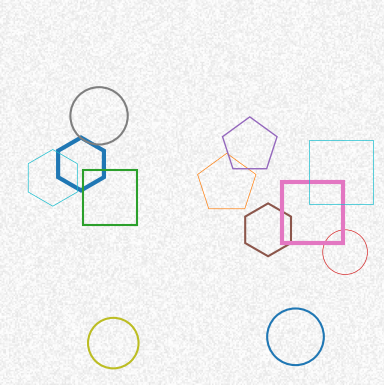[{"shape": "circle", "thickness": 1.5, "radius": 0.37, "center": [0.768, 0.125]}, {"shape": "hexagon", "thickness": 3, "radius": 0.34, "center": [0.21, 0.574]}, {"shape": "pentagon", "thickness": 0.5, "radius": 0.4, "center": [0.589, 0.522]}, {"shape": "square", "thickness": 1.5, "radius": 0.35, "center": [0.286, 0.487]}, {"shape": "circle", "thickness": 0.5, "radius": 0.29, "center": [0.896, 0.345]}, {"shape": "pentagon", "thickness": 1, "radius": 0.37, "center": [0.649, 0.622]}, {"shape": "hexagon", "thickness": 1.5, "radius": 0.34, "center": [0.696, 0.403]}, {"shape": "square", "thickness": 3, "radius": 0.39, "center": [0.811, 0.447]}, {"shape": "circle", "thickness": 1.5, "radius": 0.37, "center": [0.257, 0.699]}, {"shape": "circle", "thickness": 1.5, "radius": 0.33, "center": [0.294, 0.109]}, {"shape": "square", "thickness": 0.5, "radius": 0.42, "center": [0.885, 0.553]}, {"shape": "hexagon", "thickness": 0.5, "radius": 0.37, "center": [0.137, 0.538]}]